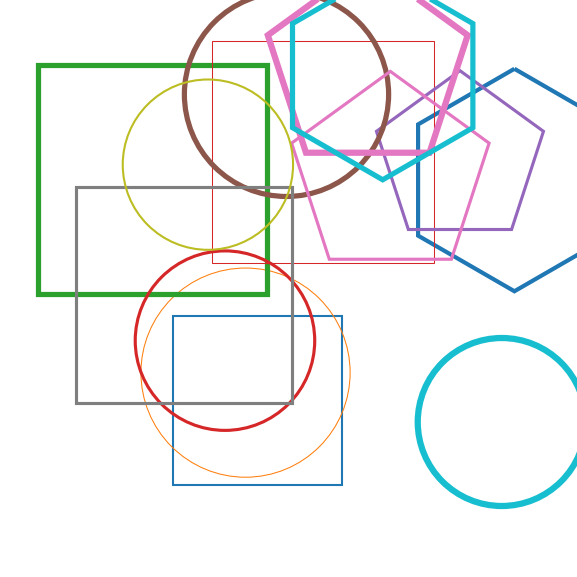[{"shape": "square", "thickness": 1, "radius": 0.73, "center": [0.445, 0.306]}, {"shape": "hexagon", "thickness": 2, "radius": 0.96, "center": [0.891, 0.687]}, {"shape": "circle", "thickness": 0.5, "radius": 0.91, "center": [0.425, 0.354]}, {"shape": "square", "thickness": 2.5, "radius": 0.99, "center": [0.263, 0.688]}, {"shape": "square", "thickness": 0.5, "radius": 0.96, "center": [0.559, 0.736]}, {"shape": "circle", "thickness": 1.5, "radius": 0.78, "center": [0.39, 0.409]}, {"shape": "pentagon", "thickness": 1.5, "radius": 0.76, "center": [0.796, 0.725]}, {"shape": "circle", "thickness": 2.5, "radius": 0.88, "center": [0.496, 0.836]}, {"shape": "pentagon", "thickness": 3, "radius": 0.91, "center": [0.637, 0.882]}, {"shape": "pentagon", "thickness": 1.5, "radius": 0.9, "center": [0.676, 0.696]}, {"shape": "square", "thickness": 1.5, "radius": 0.93, "center": [0.319, 0.489]}, {"shape": "circle", "thickness": 1, "radius": 0.74, "center": [0.36, 0.714]}, {"shape": "hexagon", "thickness": 2.5, "radius": 0.9, "center": [0.663, 0.868]}, {"shape": "circle", "thickness": 3, "radius": 0.73, "center": [0.869, 0.268]}]